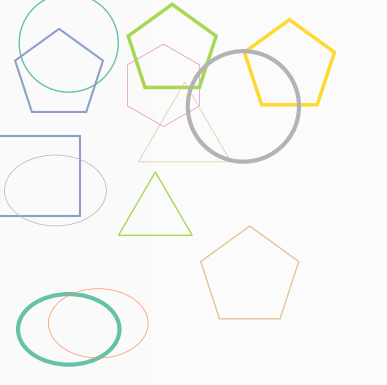[{"shape": "oval", "thickness": 3, "radius": 0.65, "center": [0.177, 0.144]}, {"shape": "circle", "thickness": 1, "radius": 0.64, "center": [0.177, 0.889]}, {"shape": "oval", "thickness": 0.5, "radius": 0.64, "center": [0.254, 0.16]}, {"shape": "pentagon", "thickness": 1.5, "radius": 0.6, "center": [0.152, 0.806]}, {"shape": "square", "thickness": 1.5, "radius": 0.52, "center": [0.102, 0.543]}, {"shape": "hexagon", "thickness": 0.5, "radius": 0.54, "center": [0.422, 0.778]}, {"shape": "pentagon", "thickness": 2.5, "radius": 0.6, "center": [0.444, 0.869]}, {"shape": "triangle", "thickness": 1, "radius": 0.55, "center": [0.401, 0.444]}, {"shape": "pentagon", "thickness": 2.5, "radius": 0.61, "center": [0.747, 0.827]}, {"shape": "pentagon", "thickness": 1, "radius": 0.67, "center": [0.645, 0.28]}, {"shape": "triangle", "thickness": 0.5, "radius": 0.69, "center": [0.477, 0.648]}, {"shape": "circle", "thickness": 3, "radius": 0.72, "center": [0.628, 0.724]}, {"shape": "oval", "thickness": 0.5, "radius": 0.66, "center": [0.143, 0.505]}]